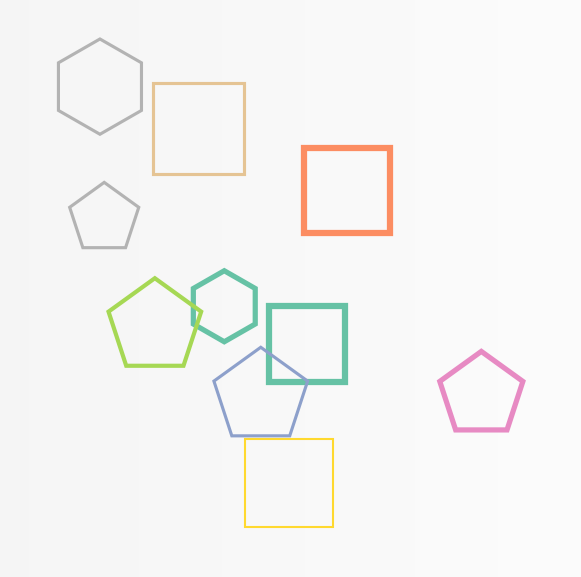[{"shape": "hexagon", "thickness": 2.5, "radius": 0.31, "center": [0.386, 0.469]}, {"shape": "square", "thickness": 3, "radius": 0.33, "center": [0.528, 0.404]}, {"shape": "square", "thickness": 3, "radius": 0.37, "center": [0.597, 0.669]}, {"shape": "pentagon", "thickness": 1.5, "radius": 0.42, "center": [0.449, 0.313]}, {"shape": "pentagon", "thickness": 2.5, "radius": 0.38, "center": [0.828, 0.315]}, {"shape": "pentagon", "thickness": 2, "radius": 0.42, "center": [0.266, 0.434]}, {"shape": "square", "thickness": 1, "radius": 0.38, "center": [0.498, 0.163]}, {"shape": "square", "thickness": 1.5, "radius": 0.39, "center": [0.342, 0.776]}, {"shape": "pentagon", "thickness": 1.5, "radius": 0.31, "center": [0.179, 0.621]}, {"shape": "hexagon", "thickness": 1.5, "radius": 0.41, "center": [0.172, 0.849]}]